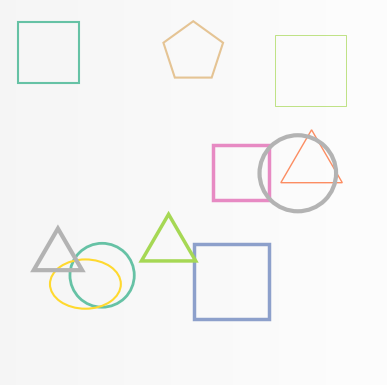[{"shape": "circle", "thickness": 2, "radius": 0.41, "center": [0.264, 0.285]}, {"shape": "square", "thickness": 1.5, "radius": 0.4, "center": [0.124, 0.865]}, {"shape": "triangle", "thickness": 1, "radius": 0.46, "center": [0.804, 0.571]}, {"shape": "square", "thickness": 2.5, "radius": 0.49, "center": [0.596, 0.269]}, {"shape": "square", "thickness": 2.5, "radius": 0.36, "center": [0.622, 0.552]}, {"shape": "square", "thickness": 0.5, "radius": 0.46, "center": [0.802, 0.816]}, {"shape": "triangle", "thickness": 2.5, "radius": 0.4, "center": [0.435, 0.363]}, {"shape": "oval", "thickness": 1.5, "radius": 0.46, "center": [0.22, 0.262]}, {"shape": "pentagon", "thickness": 1.5, "radius": 0.4, "center": [0.499, 0.864]}, {"shape": "triangle", "thickness": 3, "radius": 0.36, "center": [0.149, 0.334]}, {"shape": "circle", "thickness": 3, "radius": 0.49, "center": [0.769, 0.55]}]